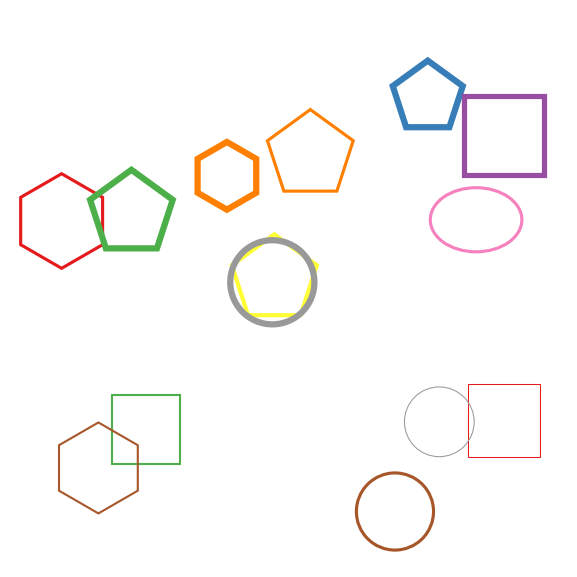[{"shape": "hexagon", "thickness": 1.5, "radius": 0.41, "center": [0.107, 0.616]}, {"shape": "square", "thickness": 0.5, "radius": 0.32, "center": [0.873, 0.271]}, {"shape": "pentagon", "thickness": 3, "radius": 0.32, "center": [0.741, 0.83]}, {"shape": "square", "thickness": 1, "radius": 0.3, "center": [0.253, 0.255]}, {"shape": "pentagon", "thickness": 3, "radius": 0.38, "center": [0.228, 0.63]}, {"shape": "square", "thickness": 2.5, "radius": 0.34, "center": [0.873, 0.765]}, {"shape": "pentagon", "thickness": 1.5, "radius": 0.39, "center": [0.537, 0.731]}, {"shape": "hexagon", "thickness": 3, "radius": 0.29, "center": [0.393, 0.695]}, {"shape": "pentagon", "thickness": 2, "radius": 0.39, "center": [0.475, 0.516]}, {"shape": "circle", "thickness": 1.5, "radius": 0.33, "center": [0.684, 0.113]}, {"shape": "hexagon", "thickness": 1, "radius": 0.39, "center": [0.17, 0.189]}, {"shape": "oval", "thickness": 1.5, "radius": 0.4, "center": [0.824, 0.619]}, {"shape": "circle", "thickness": 0.5, "radius": 0.3, "center": [0.761, 0.269]}, {"shape": "circle", "thickness": 3, "radius": 0.36, "center": [0.472, 0.51]}]